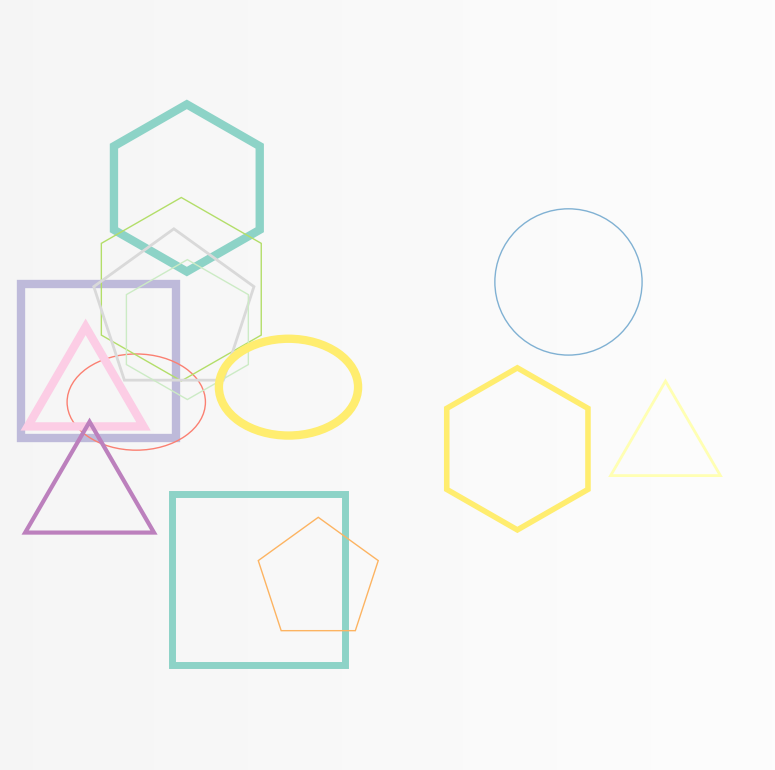[{"shape": "hexagon", "thickness": 3, "radius": 0.54, "center": [0.241, 0.756]}, {"shape": "square", "thickness": 2.5, "radius": 0.56, "center": [0.334, 0.247]}, {"shape": "triangle", "thickness": 1, "radius": 0.41, "center": [0.859, 0.423]}, {"shape": "square", "thickness": 3, "radius": 0.5, "center": [0.127, 0.531]}, {"shape": "oval", "thickness": 0.5, "radius": 0.45, "center": [0.176, 0.478]}, {"shape": "circle", "thickness": 0.5, "radius": 0.47, "center": [0.734, 0.634]}, {"shape": "pentagon", "thickness": 0.5, "radius": 0.41, "center": [0.411, 0.247]}, {"shape": "hexagon", "thickness": 0.5, "radius": 0.6, "center": [0.234, 0.624]}, {"shape": "triangle", "thickness": 3, "radius": 0.43, "center": [0.111, 0.489]}, {"shape": "pentagon", "thickness": 1, "radius": 0.54, "center": [0.224, 0.594]}, {"shape": "triangle", "thickness": 1.5, "radius": 0.48, "center": [0.116, 0.356]}, {"shape": "hexagon", "thickness": 0.5, "radius": 0.45, "center": [0.242, 0.572]}, {"shape": "hexagon", "thickness": 2, "radius": 0.53, "center": [0.668, 0.417]}, {"shape": "oval", "thickness": 3, "radius": 0.45, "center": [0.372, 0.497]}]